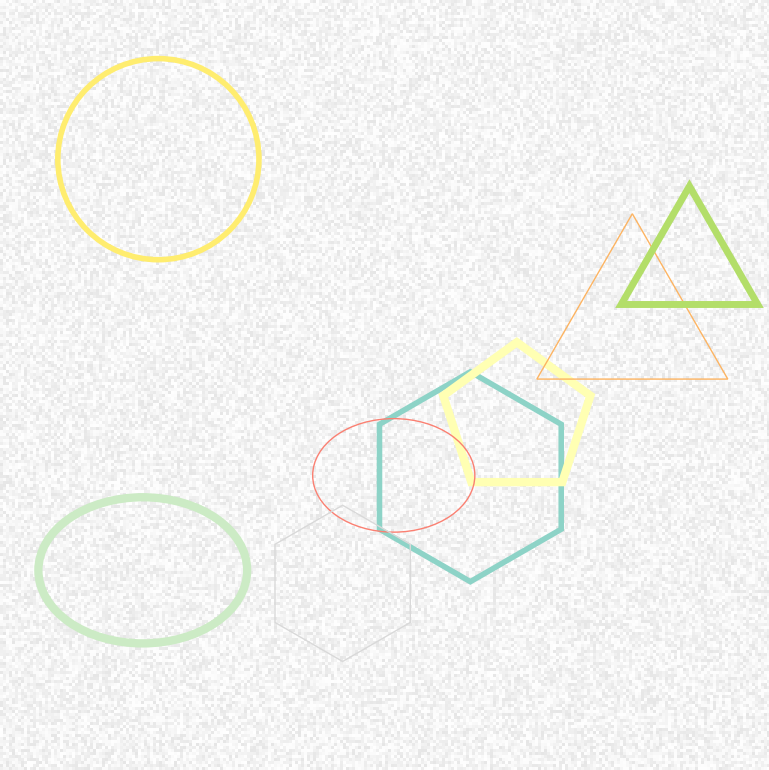[{"shape": "hexagon", "thickness": 2, "radius": 0.68, "center": [0.611, 0.381]}, {"shape": "pentagon", "thickness": 3, "radius": 0.5, "center": [0.671, 0.455]}, {"shape": "oval", "thickness": 0.5, "radius": 0.53, "center": [0.511, 0.383]}, {"shape": "triangle", "thickness": 0.5, "radius": 0.72, "center": [0.821, 0.579]}, {"shape": "triangle", "thickness": 2.5, "radius": 0.51, "center": [0.895, 0.656]}, {"shape": "hexagon", "thickness": 0.5, "radius": 0.51, "center": [0.445, 0.242]}, {"shape": "oval", "thickness": 3, "radius": 0.68, "center": [0.185, 0.259]}, {"shape": "circle", "thickness": 2, "radius": 0.65, "center": [0.206, 0.793]}]